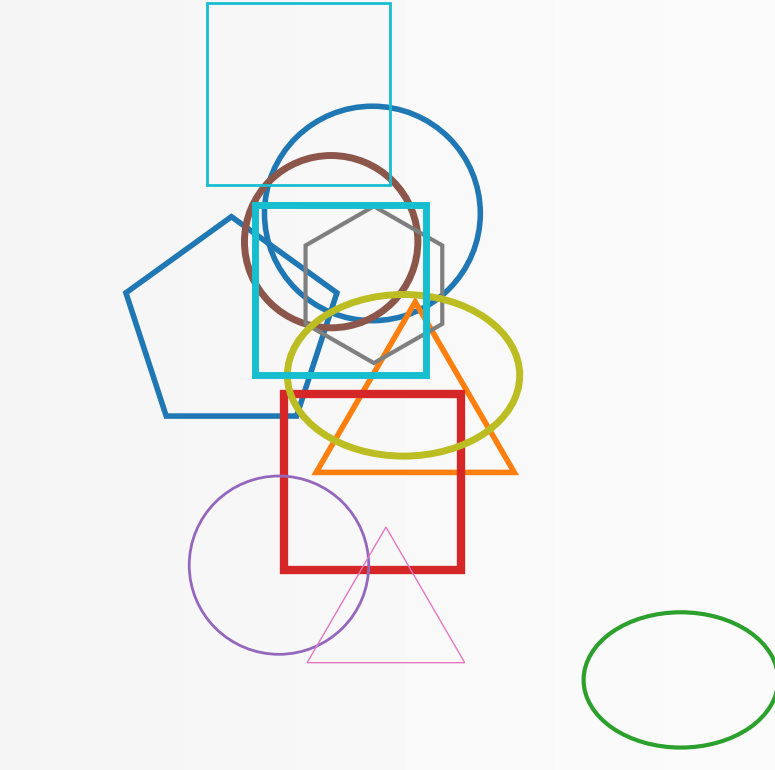[{"shape": "pentagon", "thickness": 2, "radius": 0.72, "center": [0.299, 0.575]}, {"shape": "circle", "thickness": 2, "radius": 0.7, "center": [0.481, 0.723]}, {"shape": "triangle", "thickness": 2, "radius": 0.74, "center": [0.536, 0.46]}, {"shape": "oval", "thickness": 1.5, "radius": 0.63, "center": [0.879, 0.117]}, {"shape": "square", "thickness": 3, "radius": 0.57, "center": [0.481, 0.374]}, {"shape": "circle", "thickness": 1, "radius": 0.58, "center": [0.36, 0.266]}, {"shape": "circle", "thickness": 2.5, "radius": 0.56, "center": [0.427, 0.686]}, {"shape": "triangle", "thickness": 0.5, "radius": 0.59, "center": [0.498, 0.198]}, {"shape": "hexagon", "thickness": 1.5, "radius": 0.51, "center": [0.482, 0.63]}, {"shape": "oval", "thickness": 2.5, "radius": 0.75, "center": [0.521, 0.513]}, {"shape": "square", "thickness": 2.5, "radius": 0.55, "center": [0.44, 0.623]}, {"shape": "square", "thickness": 1, "radius": 0.59, "center": [0.385, 0.878]}]